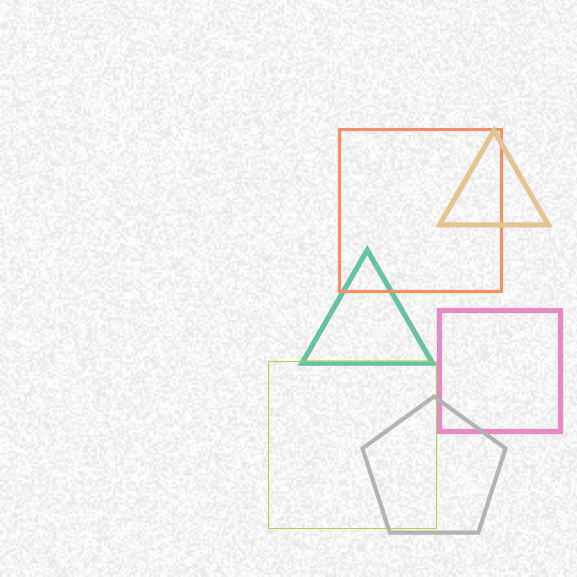[{"shape": "triangle", "thickness": 2.5, "radius": 0.65, "center": [0.636, 0.436]}, {"shape": "square", "thickness": 1.5, "radius": 0.7, "center": [0.727, 0.636]}, {"shape": "square", "thickness": 2.5, "radius": 0.52, "center": [0.865, 0.358]}, {"shape": "square", "thickness": 0.5, "radius": 0.72, "center": [0.61, 0.229]}, {"shape": "triangle", "thickness": 2.5, "radius": 0.54, "center": [0.855, 0.664]}, {"shape": "pentagon", "thickness": 2, "radius": 0.65, "center": [0.752, 0.182]}]